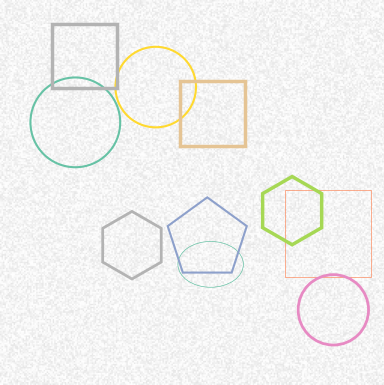[{"shape": "oval", "thickness": 0.5, "radius": 0.43, "center": [0.547, 0.313]}, {"shape": "circle", "thickness": 1.5, "radius": 0.58, "center": [0.196, 0.682]}, {"shape": "square", "thickness": 0.5, "radius": 0.56, "center": [0.852, 0.393]}, {"shape": "pentagon", "thickness": 1.5, "radius": 0.54, "center": [0.538, 0.379]}, {"shape": "circle", "thickness": 2, "radius": 0.46, "center": [0.866, 0.195]}, {"shape": "hexagon", "thickness": 2.5, "radius": 0.44, "center": [0.759, 0.453]}, {"shape": "circle", "thickness": 1.5, "radius": 0.52, "center": [0.404, 0.774]}, {"shape": "square", "thickness": 2.5, "radius": 0.42, "center": [0.553, 0.706]}, {"shape": "square", "thickness": 2.5, "radius": 0.42, "center": [0.22, 0.854]}, {"shape": "hexagon", "thickness": 2, "radius": 0.44, "center": [0.343, 0.363]}]